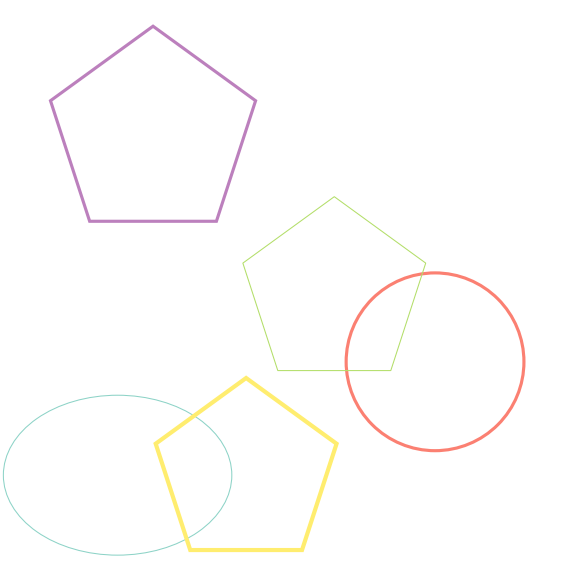[{"shape": "oval", "thickness": 0.5, "radius": 0.99, "center": [0.204, 0.176]}, {"shape": "circle", "thickness": 1.5, "radius": 0.77, "center": [0.753, 0.373]}, {"shape": "pentagon", "thickness": 0.5, "radius": 0.83, "center": [0.579, 0.492]}, {"shape": "pentagon", "thickness": 1.5, "radius": 0.93, "center": [0.265, 0.767]}, {"shape": "pentagon", "thickness": 2, "radius": 0.82, "center": [0.426, 0.18]}]